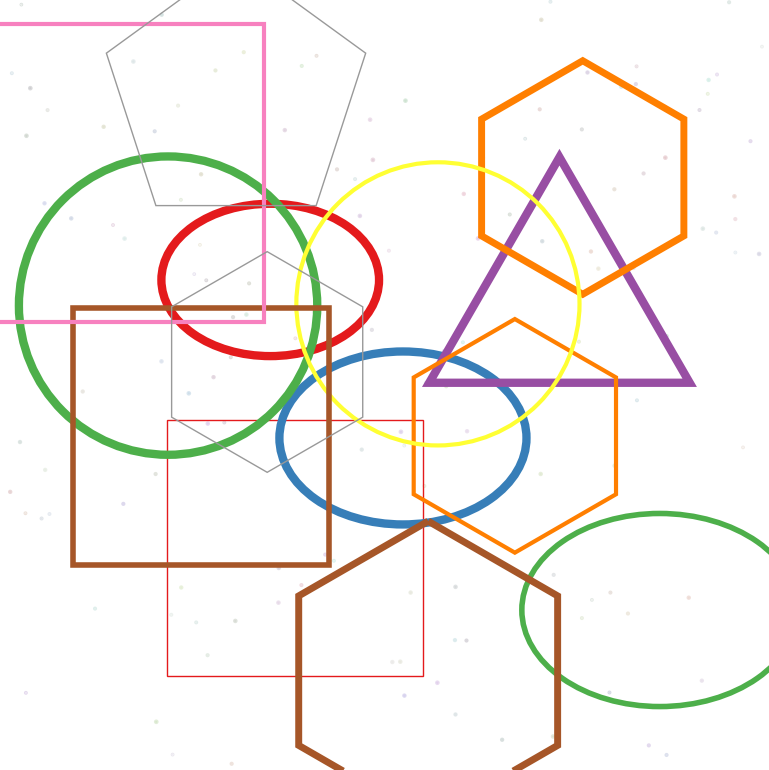[{"shape": "square", "thickness": 0.5, "radius": 0.83, "center": [0.383, 0.288]}, {"shape": "oval", "thickness": 3, "radius": 0.71, "center": [0.351, 0.636]}, {"shape": "oval", "thickness": 3, "radius": 0.8, "center": [0.523, 0.431]}, {"shape": "circle", "thickness": 3, "radius": 0.97, "center": [0.218, 0.603]}, {"shape": "oval", "thickness": 2, "radius": 0.9, "center": [0.857, 0.208]}, {"shape": "triangle", "thickness": 3, "radius": 0.98, "center": [0.727, 0.601]}, {"shape": "hexagon", "thickness": 1.5, "radius": 0.76, "center": [0.669, 0.434]}, {"shape": "hexagon", "thickness": 2.5, "radius": 0.76, "center": [0.757, 0.769]}, {"shape": "circle", "thickness": 1.5, "radius": 0.92, "center": [0.569, 0.605]}, {"shape": "square", "thickness": 2, "radius": 0.83, "center": [0.261, 0.433]}, {"shape": "hexagon", "thickness": 2.5, "radius": 0.97, "center": [0.556, 0.129]}, {"shape": "square", "thickness": 1.5, "radius": 0.97, "center": [0.149, 0.775]}, {"shape": "pentagon", "thickness": 0.5, "radius": 0.89, "center": [0.307, 0.876]}, {"shape": "hexagon", "thickness": 0.5, "radius": 0.72, "center": [0.347, 0.53]}]